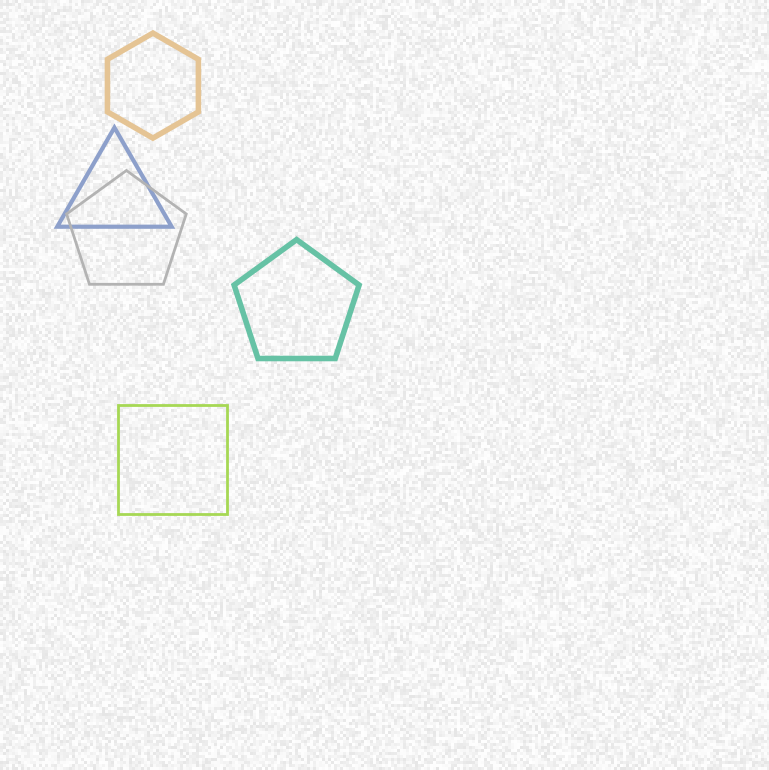[{"shape": "pentagon", "thickness": 2, "radius": 0.43, "center": [0.385, 0.603]}, {"shape": "triangle", "thickness": 1.5, "radius": 0.43, "center": [0.149, 0.748]}, {"shape": "square", "thickness": 1, "radius": 0.36, "center": [0.224, 0.403]}, {"shape": "hexagon", "thickness": 2, "radius": 0.34, "center": [0.199, 0.889]}, {"shape": "pentagon", "thickness": 1, "radius": 0.41, "center": [0.164, 0.697]}]